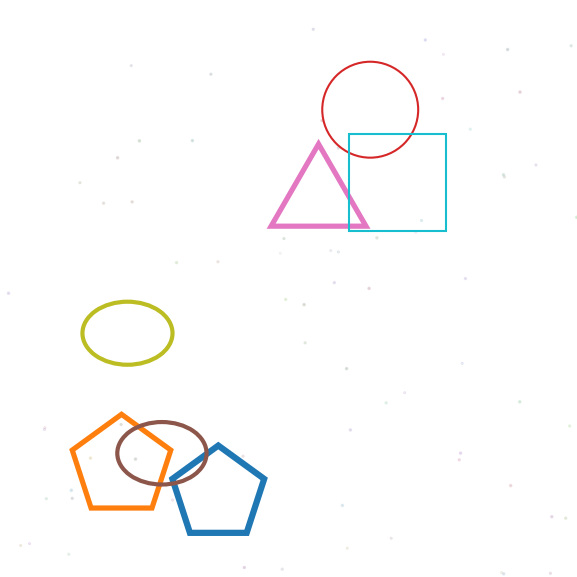[{"shape": "pentagon", "thickness": 3, "radius": 0.42, "center": [0.378, 0.144]}, {"shape": "pentagon", "thickness": 2.5, "radius": 0.45, "center": [0.21, 0.192]}, {"shape": "circle", "thickness": 1, "radius": 0.42, "center": [0.641, 0.809]}, {"shape": "oval", "thickness": 2, "radius": 0.39, "center": [0.28, 0.214]}, {"shape": "triangle", "thickness": 2.5, "radius": 0.47, "center": [0.552, 0.655]}, {"shape": "oval", "thickness": 2, "radius": 0.39, "center": [0.221, 0.422]}, {"shape": "square", "thickness": 1, "radius": 0.42, "center": [0.689, 0.684]}]